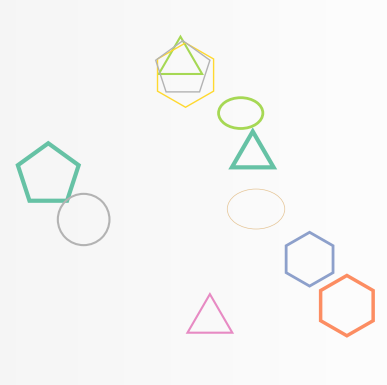[{"shape": "triangle", "thickness": 3, "radius": 0.31, "center": [0.652, 0.596]}, {"shape": "pentagon", "thickness": 3, "radius": 0.41, "center": [0.125, 0.545]}, {"shape": "hexagon", "thickness": 2.5, "radius": 0.39, "center": [0.895, 0.206]}, {"shape": "hexagon", "thickness": 2, "radius": 0.35, "center": [0.799, 0.327]}, {"shape": "triangle", "thickness": 1.5, "radius": 0.33, "center": [0.542, 0.169]}, {"shape": "triangle", "thickness": 1.5, "radius": 0.32, "center": [0.466, 0.84]}, {"shape": "oval", "thickness": 2, "radius": 0.29, "center": [0.621, 0.706]}, {"shape": "hexagon", "thickness": 1, "radius": 0.42, "center": [0.479, 0.805]}, {"shape": "oval", "thickness": 0.5, "radius": 0.37, "center": [0.661, 0.457]}, {"shape": "circle", "thickness": 1.5, "radius": 0.33, "center": [0.216, 0.43]}, {"shape": "pentagon", "thickness": 1, "radius": 0.37, "center": [0.472, 0.821]}]